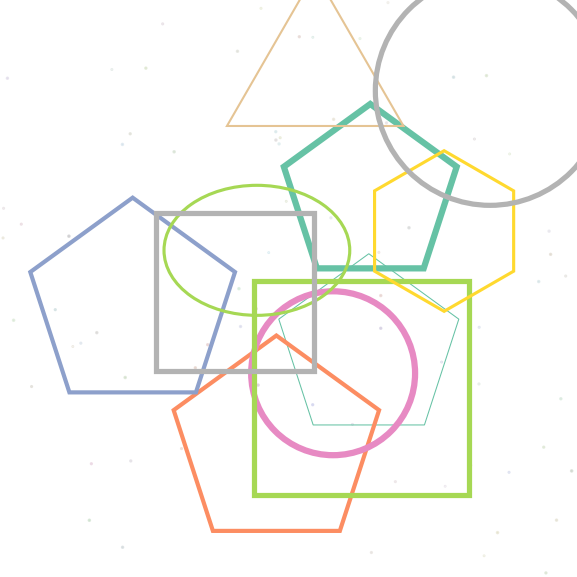[{"shape": "pentagon", "thickness": 3, "radius": 0.79, "center": [0.641, 0.662]}, {"shape": "pentagon", "thickness": 0.5, "radius": 0.82, "center": [0.639, 0.396]}, {"shape": "pentagon", "thickness": 2, "radius": 0.94, "center": [0.479, 0.231]}, {"shape": "pentagon", "thickness": 2, "radius": 0.93, "center": [0.23, 0.47]}, {"shape": "circle", "thickness": 3, "radius": 0.71, "center": [0.577, 0.353]}, {"shape": "square", "thickness": 2.5, "radius": 0.93, "center": [0.625, 0.327]}, {"shape": "oval", "thickness": 1.5, "radius": 0.8, "center": [0.445, 0.566]}, {"shape": "hexagon", "thickness": 1.5, "radius": 0.7, "center": [0.769, 0.599]}, {"shape": "triangle", "thickness": 1, "radius": 0.88, "center": [0.546, 0.869]}, {"shape": "circle", "thickness": 2.5, "radius": 0.99, "center": [0.849, 0.842]}, {"shape": "square", "thickness": 2.5, "radius": 0.68, "center": [0.407, 0.493]}]